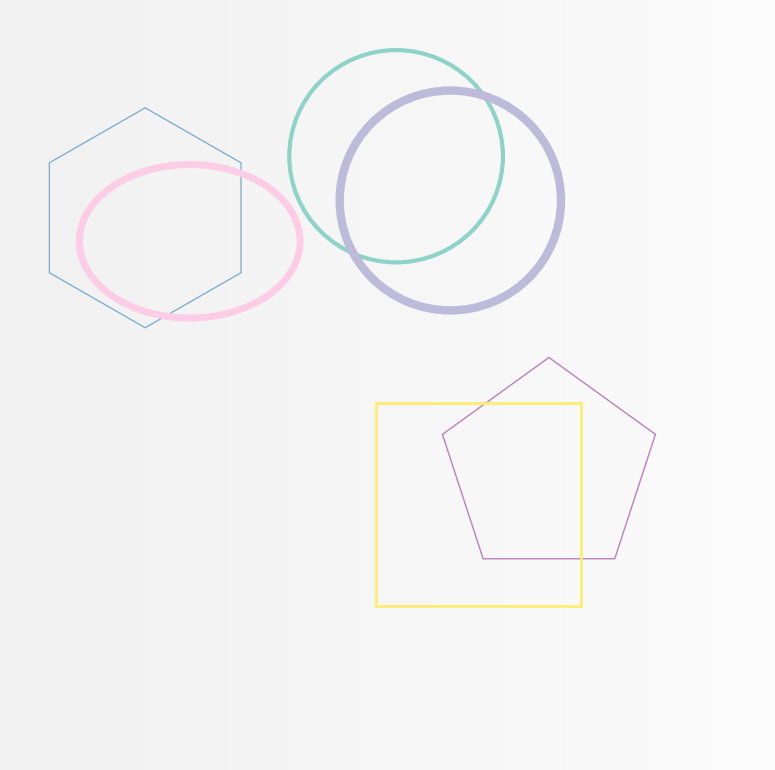[{"shape": "circle", "thickness": 1.5, "radius": 0.69, "center": [0.511, 0.797]}, {"shape": "circle", "thickness": 3, "radius": 0.71, "center": [0.581, 0.74]}, {"shape": "hexagon", "thickness": 0.5, "radius": 0.71, "center": [0.187, 0.717]}, {"shape": "oval", "thickness": 2.5, "radius": 0.71, "center": [0.245, 0.687]}, {"shape": "pentagon", "thickness": 0.5, "radius": 0.72, "center": [0.708, 0.391]}, {"shape": "square", "thickness": 1, "radius": 0.66, "center": [0.618, 0.345]}]